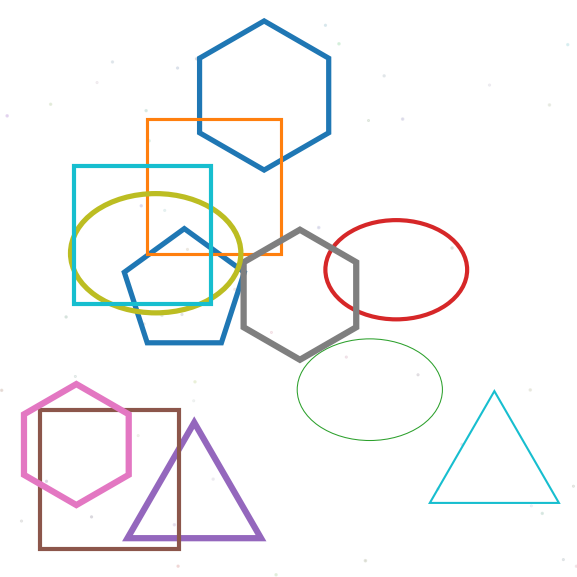[{"shape": "pentagon", "thickness": 2.5, "radius": 0.55, "center": [0.319, 0.494]}, {"shape": "hexagon", "thickness": 2.5, "radius": 0.65, "center": [0.457, 0.834]}, {"shape": "square", "thickness": 1.5, "radius": 0.58, "center": [0.371, 0.676]}, {"shape": "oval", "thickness": 0.5, "radius": 0.63, "center": [0.64, 0.324]}, {"shape": "oval", "thickness": 2, "radius": 0.61, "center": [0.686, 0.532]}, {"shape": "triangle", "thickness": 3, "radius": 0.67, "center": [0.336, 0.134]}, {"shape": "square", "thickness": 2, "radius": 0.6, "center": [0.19, 0.169]}, {"shape": "hexagon", "thickness": 3, "radius": 0.52, "center": [0.132, 0.229]}, {"shape": "hexagon", "thickness": 3, "radius": 0.56, "center": [0.519, 0.489]}, {"shape": "oval", "thickness": 2.5, "radius": 0.74, "center": [0.27, 0.561]}, {"shape": "triangle", "thickness": 1, "radius": 0.65, "center": [0.856, 0.193]}, {"shape": "square", "thickness": 2, "radius": 0.6, "center": [0.247, 0.592]}]